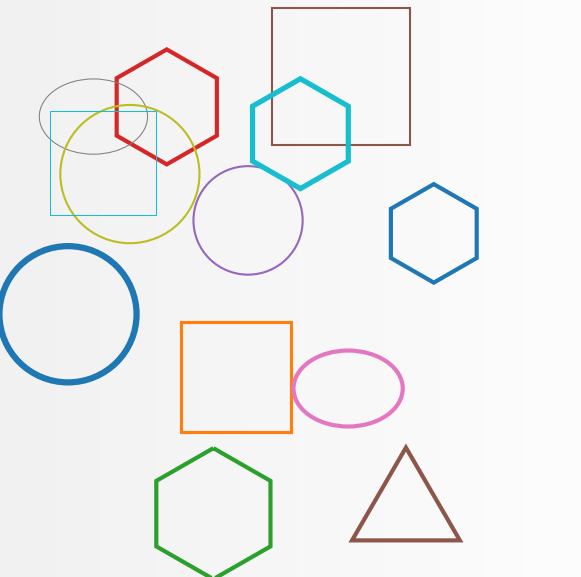[{"shape": "circle", "thickness": 3, "radius": 0.59, "center": [0.117, 0.455]}, {"shape": "hexagon", "thickness": 2, "radius": 0.43, "center": [0.746, 0.595]}, {"shape": "square", "thickness": 1.5, "radius": 0.48, "center": [0.406, 0.346]}, {"shape": "hexagon", "thickness": 2, "radius": 0.57, "center": [0.367, 0.11]}, {"shape": "hexagon", "thickness": 2, "radius": 0.5, "center": [0.287, 0.814]}, {"shape": "circle", "thickness": 1, "radius": 0.47, "center": [0.427, 0.617]}, {"shape": "square", "thickness": 1, "radius": 0.59, "center": [0.587, 0.866]}, {"shape": "triangle", "thickness": 2, "radius": 0.54, "center": [0.698, 0.117]}, {"shape": "oval", "thickness": 2, "radius": 0.47, "center": [0.599, 0.326]}, {"shape": "oval", "thickness": 0.5, "radius": 0.47, "center": [0.161, 0.797]}, {"shape": "circle", "thickness": 1, "radius": 0.6, "center": [0.224, 0.698]}, {"shape": "hexagon", "thickness": 2.5, "radius": 0.48, "center": [0.517, 0.768]}, {"shape": "square", "thickness": 0.5, "radius": 0.45, "center": [0.177, 0.717]}]